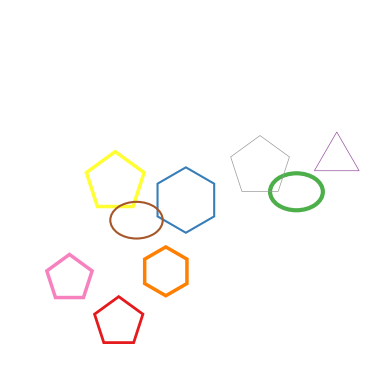[{"shape": "pentagon", "thickness": 2, "radius": 0.33, "center": [0.308, 0.164]}, {"shape": "hexagon", "thickness": 1.5, "radius": 0.42, "center": [0.483, 0.48]}, {"shape": "oval", "thickness": 3, "radius": 0.34, "center": [0.77, 0.502]}, {"shape": "triangle", "thickness": 0.5, "radius": 0.34, "center": [0.875, 0.59]}, {"shape": "hexagon", "thickness": 2.5, "radius": 0.32, "center": [0.431, 0.295]}, {"shape": "pentagon", "thickness": 2.5, "radius": 0.39, "center": [0.299, 0.527]}, {"shape": "oval", "thickness": 1.5, "radius": 0.34, "center": [0.355, 0.428]}, {"shape": "pentagon", "thickness": 2.5, "radius": 0.31, "center": [0.18, 0.277]}, {"shape": "pentagon", "thickness": 0.5, "radius": 0.4, "center": [0.675, 0.568]}]